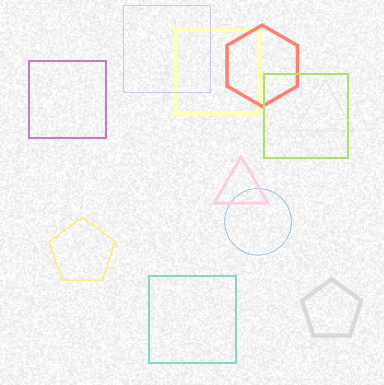[{"shape": "square", "thickness": 1.5, "radius": 0.56, "center": [0.499, 0.171]}, {"shape": "square", "thickness": 3, "radius": 0.54, "center": [0.565, 0.814]}, {"shape": "square", "thickness": 0.5, "radius": 0.56, "center": [0.432, 0.874]}, {"shape": "hexagon", "thickness": 2.5, "radius": 0.53, "center": [0.681, 0.829]}, {"shape": "circle", "thickness": 0.5, "radius": 0.43, "center": [0.67, 0.424]}, {"shape": "square", "thickness": 1.5, "radius": 0.54, "center": [0.795, 0.699]}, {"shape": "triangle", "thickness": 2, "radius": 0.4, "center": [0.626, 0.513]}, {"shape": "pentagon", "thickness": 3, "radius": 0.4, "center": [0.861, 0.194]}, {"shape": "square", "thickness": 1.5, "radius": 0.5, "center": [0.175, 0.742]}, {"shape": "triangle", "thickness": 0.5, "radius": 0.44, "center": [0.844, 0.704]}, {"shape": "pentagon", "thickness": 1, "radius": 0.45, "center": [0.214, 0.345]}]